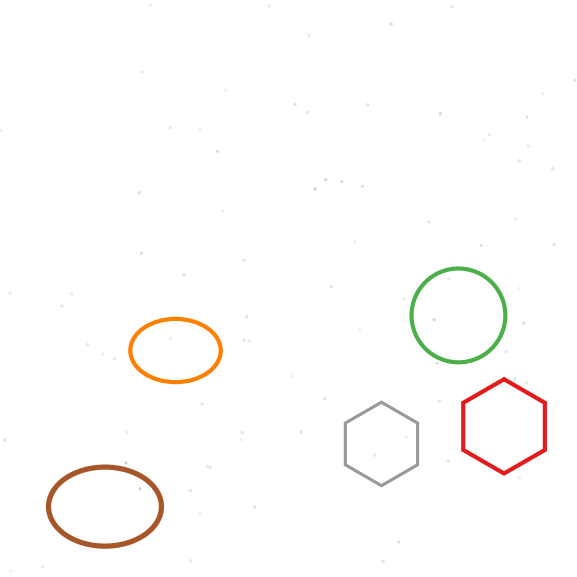[{"shape": "hexagon", "thickness": 2, "radius": 0.41, "center": [0.873, 0.261]}, {"shape": "circle", "thickness": 2, "radius": 0.41, "center": [0.794, 0.453]}, {"shape": "oval", "thickness": 2, "radius": 0.39, "center": [0.304, 0.392]}, {"shape": "oval", "thickness": 2.5, "radius": 0.49, "center": [0.182, 0.122]}, {"shape": "hexagon", "thickness": 1.5, "radius": 0.36, "center": [0.661, 0.23]}]